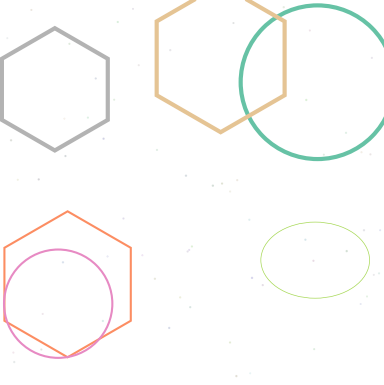[{"shape": "circle", "thickness": 3, "radius": 1.0, "center": [0.825, 0.786]}, {"shape": "hexagon", "thickness": 1.5, "radius": 0.95, "center": [0.176, 0.262]}, {"shape": "circle", "thickness": 1.5, "radius": 0.7, "center": [0.151, 0.211]}, {"shape": "oval", "thickness": 0.5, "radius": 0.71, "center": [0.819, 0.324]}, {"shape": "hexagon", "thickness": 3, "radius": 0.96, "center": [0.573, 0.849]}, {"shape": "hexagon", "thickness": 3, "radius": 0.79, "center": [0.142, 0.768]}]